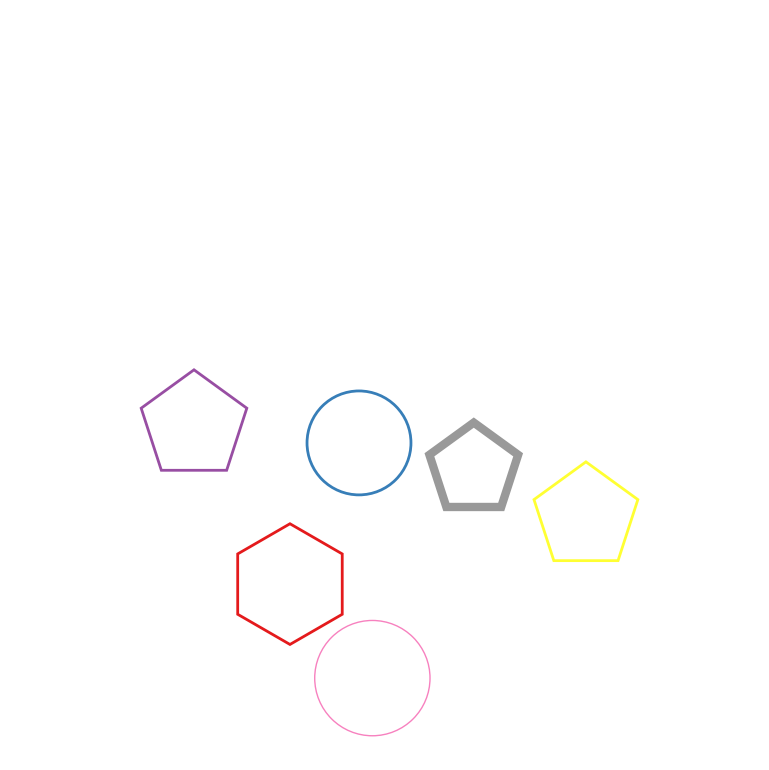[{"shape": "hexagon", "thickness": 1, "radius": 0.39, "center": [0.377, 0.241]}, {"shape": "circle", "thickness": 1, "radius": 0.34, "center": [0.466, 0.425]}, {"shape": "pentagon", "thickness": 1, "radius": 0.36, "center": [0.252, 0.448]}, {"shape": "pentagon", "thickness": 1, "radius": 0.35, "center": [0.761, 0.329]}, {"shape": "circle", "thickness": 0.5, "radius": 0.37, "center": [0.484, 0.119]}, {"shape": "pentagon", "thickness": 3, "radius": 0.3, "center": [0.615, 0.391]}]